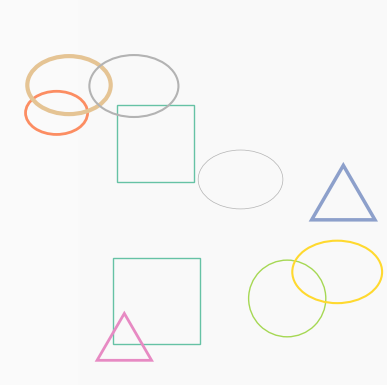[{"shape": "square", "thickness": 1, "radius": 0.56, "center": [0.404, 0.219]}, {"shape": "square", "thickness": 1, "radius": 0.5, "center": [0.402, 0.627]}, {"shape": "oval", "thickness": 2, "radius": 0.4, "center": [0.146, 0.707]}, {"shape": "triangle", "thickness": 2.5, "radius": 0.47, "center": [0.886, 0.476]}, {"shape": "triangle", "thickness": 2, "radius": 0.41, "center": [0.321, 0.105]}, {"shape": "circle", "thickness": 1, "radius": 0.5, "center": [0.741, 0.225]}, {"shape": "oval", "thickness": 1.5, "radius": 0.58, "center": [0.87, 0.294]}, {"shape": "oval", "thickness": 3, "radius": 0.54, "center": [0.178, 0.779]}, {"shape": "oval", "thickness": 0.5, "radius": 0.55, "center": [0.621, 0.534]}, {"shape": "oval", "thickness": 1.5, "radius": 0.57, "center": [0.346, 0.777]}]